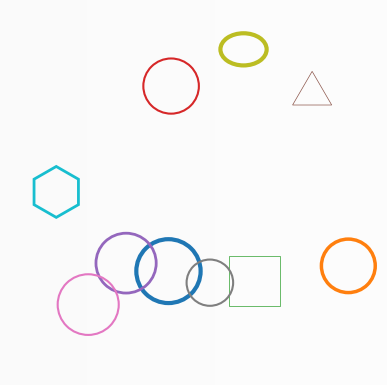[{"shape": "circle", "thickness": 3, "radius": 0.41, "center": [0.435, 0.296]}, {"shape": "circle", "thickness": 2.5, "radius": 0.35, "center": [0.899, 0.309]}, {"shape": "square", "thickness": 0.5, "radius": 0.33, "center": [0.657, 0.27]}, {"shape": "circle", "thickness": 1.5, "radius": 0.36, "center": [0.442, 0.776]}, {"shape": "circle", "thickness": 2, "radius": 0.39, "center": [0.325, 0.317]}, {"shape": "triangle", "thickness": 0.5, "radius": 0.29, "center": [0.806, 0.756]}, {"shape": "circle", "thickness": 1.5, "radius": 0.39, "center": [0.228, 0.209]}, {"shape": "circle", "thickness": 1.5, "radius": 0.3, "center": [0.542, 0.266]}, {"shape": "oval", "thickness": 3, "radius": 0.3, "center": [0.628, 0.872]}, {"shape": "hexagon", "thickness": 2, "radius": 0.33, "center": [0.145, 0.501]}]